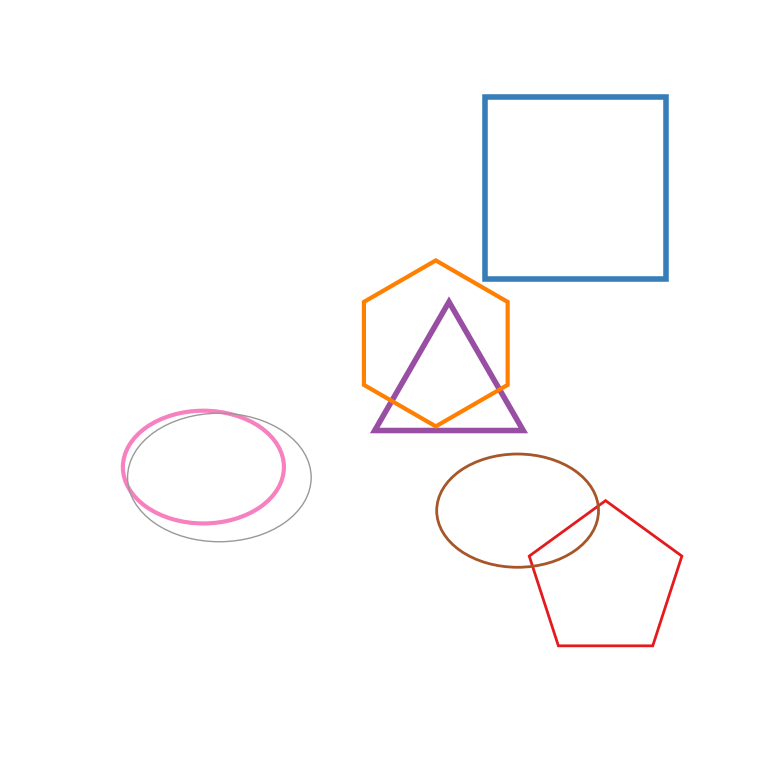[{"shape": "pentagon", "thickness": 1, "radius": 0.52, "center": [0.786, 0.246]}, {"shape": "square", "thickness": 2, "radius": 0.59, "center": [0.747, 0.756]}, {"shape": "triangle", "thickness": 2, "radius": 0.56, "center": [0.583, 0.497]}, {"shape": "hexagon", "thickness": 1.5, "radius": 0.54, "center": [0.566, 0.554]}, {"shape": "oval", "thickness": 1, "radius": 0.53, "center": [0.672, 0.337]}, {"shape": "oval", "thickness": 1.5, "radius": 0.52, "center": [0.264, 0.393]}, {"shape": "oval", "thickness": 0.5, "radius": 0.6, "center": [0.285, 0.38]}]